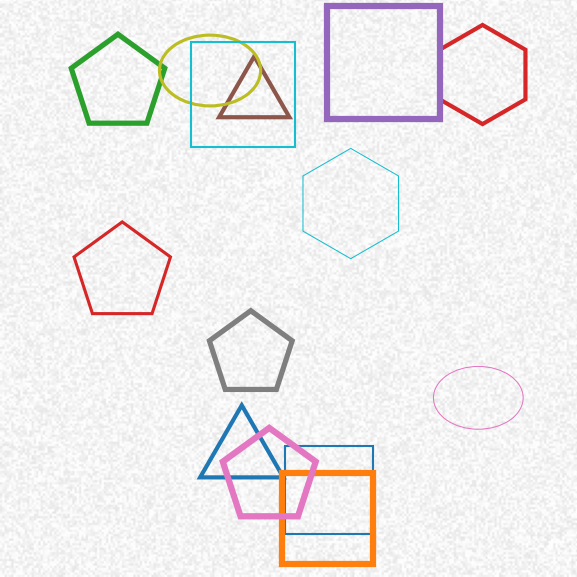[{"shape": "square", "thickness": 1, "radius": 0.38, "center": [0.57, 0.151]}, {"shape": "triangle", "thickness": 2, "radius": 0.42, "center": [0.419, 0.214]}, {"shape": "square", "thickness": 3, "radius": 0.39, "center": [0.567, 0.101]}, {"shape": "pentagon", "thickness": 2.5, "radius": 0.43, "center": [0.204, 0.855]}, {"shape": "hexagon", "thickness": 2, "radius": 0.43, "center": [0.836, 0.87]}, {"shape": "pentagon", "thickness": 1.5, "radius": 0.44, "center": [0.212, 0.527]}, {"shape": "square", "thickness": 3, "radius": 0.49, "center": [0.664, 0.891]}, {"shape": "triangle", "thickness": 2, "radius": 0.35, "center": [0.44, 0.831]}, {"shape": "oval", "thickness": 0.5, "radius": 0.39, "center": [0.828, 0.31]}, {"shape": "pentagon", "thickness": 3, "radius": 0.42, "center": [0.466, 0.174]}, {"shape": "pentagon", "thickness": 2.5, "radius": 0.38, "center": [0.434, 0.386]}, {"shape": "oval", "thickness": 1.5, "radius": 0.44, "center": [0.364, 0.877]}, {"shape": "hexagon", "thickness": 0.5, "radius": 0.48, "center": [0.607, 0.647]}, {"shape": "square", "thickness": 1, "radius": 0.45, "center": [0.421, 0.835]}]